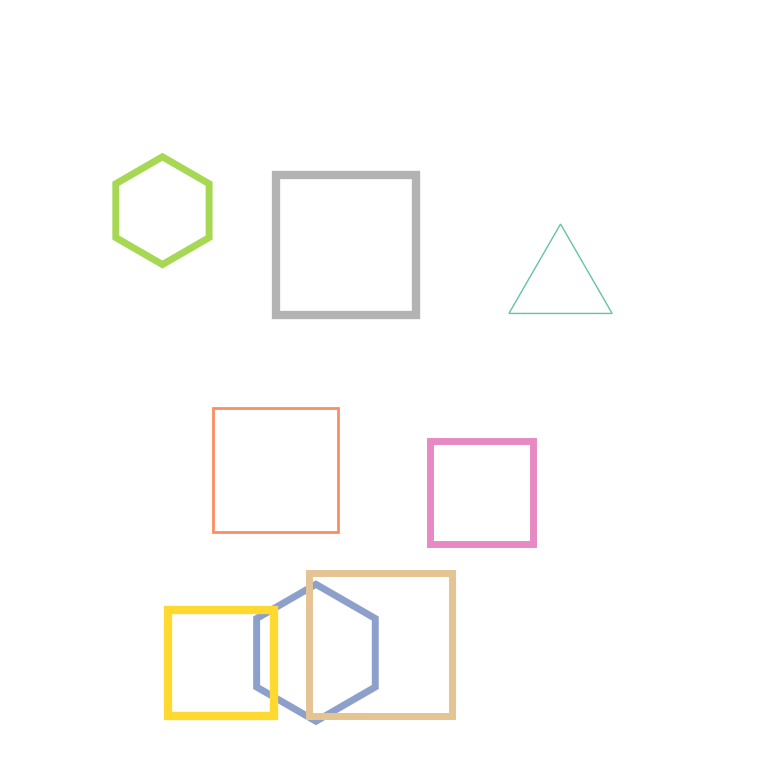[{"shape": "triangle", "thickness": 0.5, "radius": 0.39, "center": [0.728, 0.632]}, {"shape": "square", "thickness": 1, "radius": 0.4, "center": [0.358, 0.39]}, {"shape": "hexagon", "thickness": 2.5, "radius": 0.44, "center": [0.41, 0.152]}, {"shape": "square", "thickness": 2.5, "radius": 0.34, "center": [0.626, 0.361]}, {"shape": "hexagon", "thickness": 2.5, "radius": 0.35, "center": [0.211, 0.726]}, {"shape": "square", "thickness": 3, "radius": 0.34, "center": [0.287, 0.139]}, {"shape": "square", "thickness": 2.5, "radius": 0.46, "center": [0.494, 0.163]}, {"shape": "square", "thickness": 3, "radius": 0.45, "center": [0.449, 0.682]}]